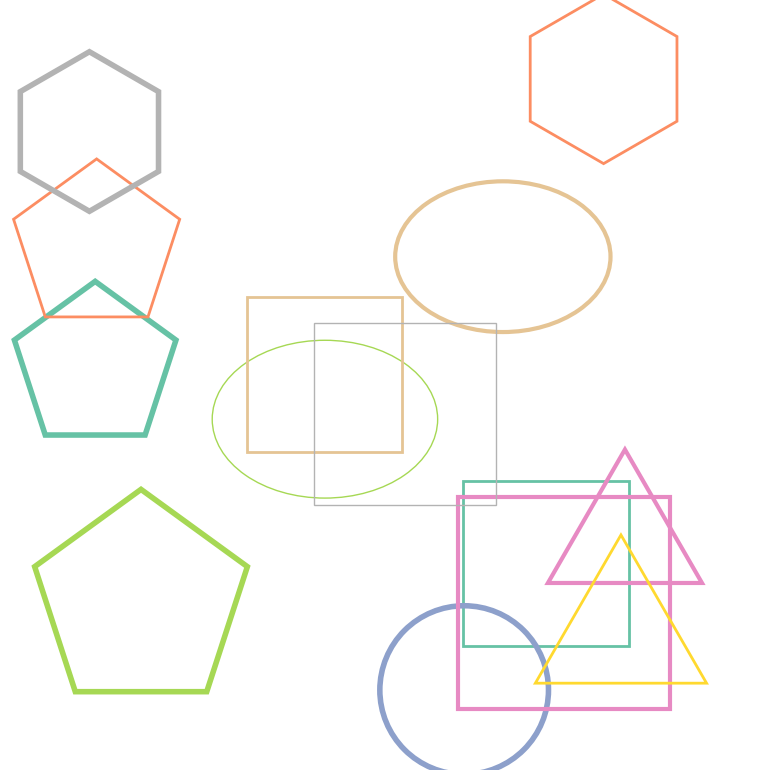[{"shape": "pentagon", "thickness": 2, "radius": 0.55, "center": [0.124, 0.524]}, {"shape": "square", "thickness": 1, "radius": 0.54, "center": [0.709, 0.268]}, {"shape": "hexagon", "thickness": 1, "radius": 0.55, "center": [0.784, 0.898]}, {"shape": "pentagon", "thickness": 1, "radius": 0.57, "center": [0.125, 0.68]}, {"shape": "circle", "thickness": 2, "radius": 0.55, "center": [0.603, 0.104]}, {"shape": "square", "thickness": 1.5, "radius": 0.69, "center": [0.732, 0.216]}, {"shape": "triangle", "thickness": 1.5, "radius": 0.58, "center": [0.812, 0.301]}, {"shape": "pentagon", "thickness": 2, "radius": 0.73, "center": [0.183, 0.219]}, {"shape": "oval", "thickness": 0.5, "radius": 0.73, "center": [0.422, 0.456]}, {"shape": "triangle", "thickness": 1, "radius": 0.64, "center": [0.806, 0.177]}, {"shape": "square", "thickness": 1, "radius": 0.5, "center": [0.421, 0.513]}, {"shape": "oval", "thickness": 1.5, "radius": 0.7, "center": [0.653, 0.667]}, {"shape": "square", "thickness": 0.5, "radius": 0.59, "center": [0.526, 0.462]}, {"shape": "hexagon", "thickness": 2, "radius": 0.52, "center": [0.116, 0.829]}]